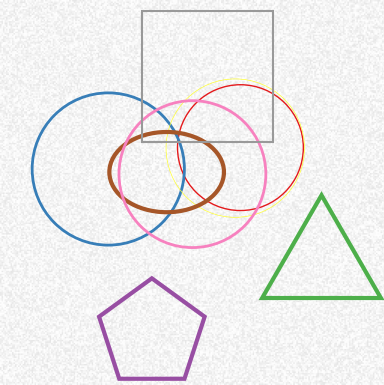[{"shape": "circle", "thickness": 1, "radius": 0.82, "center": [0.624, 0.617]}, {"shape": "circle", "thickness": 2, "radius": 0.99, "center": [0.281, 0.561]}, {"shape": "triangle", "thickness": 3, "radius": 0.89, "center": [0.835, 0.315]}, {"shape": "pentagon", "thickness": 3, "radius": 0.72, "center": [0.394, 0.133]}, {"shape": "circle", "thickness": 0.5, "radius": 0.9, "center": [0.611, 0.615]}, {"shape": "oval", "thickness": 3, "radius": 0.74, "center": [0.433, 0.553]}, {"shape": "circle", "thickness": 2, "radius": 0.95, "center": [0.5, 0.548]}, {"shape": "square", "thickness": 1.5, "radius": 0.85, "center": [0.538, 0.801]}]